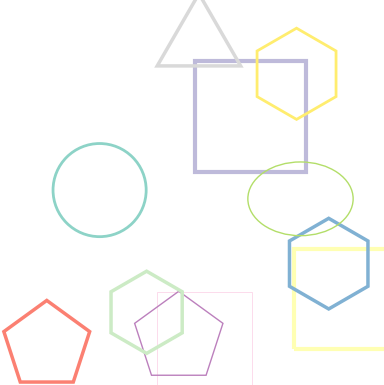[{"shape": "circle", "thickness": 2, "radius": 0.6, "center": [0.259, 0.506]}, {"shape": "square", "thickness": 3, "radius": 0.65, "center": [0.893, 0.223]}, {"shape": "square", "thickness": 3, "radius": 0.72, "center": [0.651, 0.697]}, {"shape": "pentagon", "thickness": 2.5, "radius": 0.59, "center": [0.121, 0.102]}, {"shape": "hexagon", "thickness": 2.5, "radius": 0.59, "center": [0.854, 0.315]}, {"shape": "oval", "thickness": 1, "radius": 0.68, "center": [0.781, 0.484]}, {"shape": "square", "thickness": 0.5, "radius": 0.62, "center": [0.532, 0.117]}, {"shape": "triangle", "thickness": 2.5, "radius": 0.63, "center": [0.517, 0.891]}, {"shape": "pentagon", "thickness": 1, "radius": 0.6, "center": [0.464, 0.123]}, {"shape": "hexagon", "thickness": 2.5, "radius": 0.53, "center": [0.381, 0.189]}, {"shape": "hexagon", "thickness": 2, "radius": 0.59, "center": [0.77, 0.808]}]